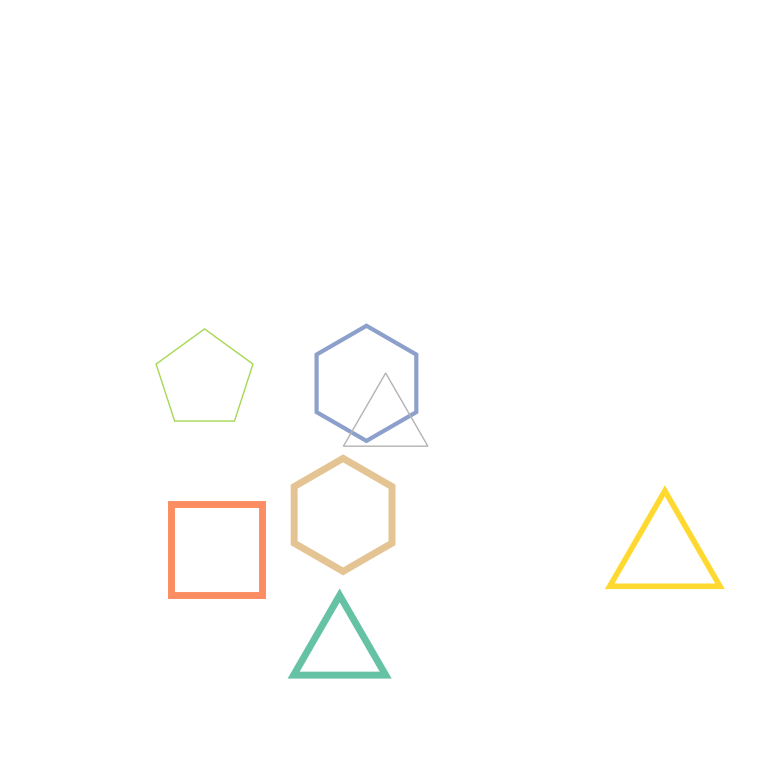[{"shape": "triangle", "thickness": 2.5, "radius": 0.35, "center": [0.441, 0.158]}, {"shape": "square", "thickness": 2.5, "radius": 0.3, "center": [0.281, 0.286]}, {"shape": "hexagon", "thickness": 1.5, "radius": 0.37, "center": [0.476, 0.502]}, {"shape": "pentagon", "thickness": 0.5, "radius": 0.33, "center": [0.266, 0.507]}, {"shape": "triangle", "thickness": 2, "radius": 0.41, "center": [0.863, 0.28]}, {"shape": "hexagon", "thickness": 2.5, "radius": 0.37, "center": [0.446, 0.331]}, {"shape": "triangle", "thickness": 0.5, "radius": 0.32, "center": [0.501, 0.452]}]